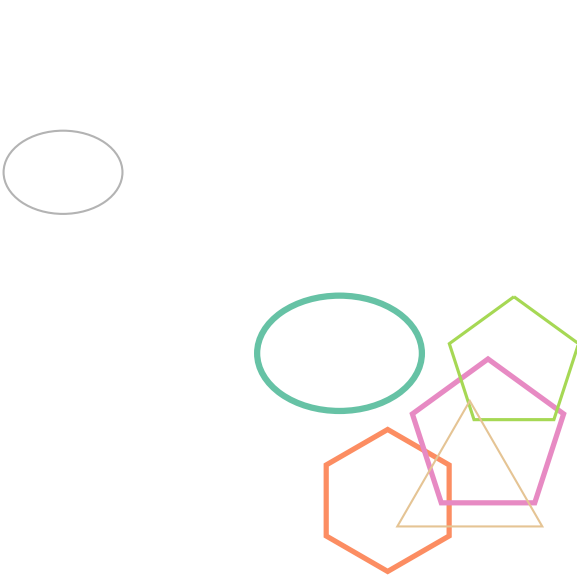[{"shape": "oval", "thickness": 3, "radius": 0.71, "center": [0.588, 0.387]}, {"shape": "hexagon", "thickness": 2.5, "radius": 0.61, "center": [0.671, 0.133]}, {"shape": "pentagon", "thickness": 2.5, "radius": 0.69, "center": [0.845, 0.24]}, {"shape": "pentagon", "thickness": 1.5, "radius": 0.59, "center": [0.89, 0.368]}, {"shape": "triangle", "thickness": 1, "radius": 0.72, "center": [0.813, 0.16]}, {"shape": "oval", "thickness": 1, "radius": 0.51, "center": [0.109, 0.701]}]